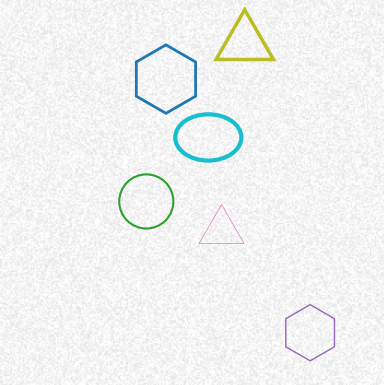[{"shape": "hexagon", "thickness": 2, "radius": 0.44, "center": [0.431, 0.795]}, {"shape": "circle", "thickness": 1.5, "radius": 0.35, "center": [0.38, 0.477]}, {"shape": "hexagon", "thickness": 1, "radius": 0.36, "center": [0.806, 0.136]}, {"shape": "triangle", "thickness": 0.5, "radius": 0.34, "center": [0.575, 0.401]}, {"shape": "triangle", "thickness": 2.5, "radius": 0.43, "center": [0.636, 0.889]}, {"shape": "oval", "thickness": 3, "radius": 0.43, "center": [0.541, 0.643]}]